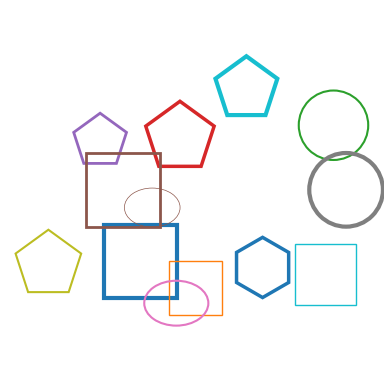[{"shape": "hexagon", "thickness": 2.5, "radius": 0.39, "center": [0.682, 0.305]}, {"shape": "square", "thickness": 3, "radius": 0.47, "center": [0.364, 0.32]}, {"shape": "square", "thickness": 1, "radius": 0.35, "center": [0.507, 0.252]}, {"shape": "circle", "thickness": 1.5, "radius": 0.45, "center": [0.866, 0.675]}, {"shape": "pentagon", "thickness": 2.5, "radius": 0.47, "center": [0.467, 0.643]}, {"shape": "pentagon", "thickness": 2, "radius": 0.36, "center": [0.26, 0.634]}, {"shape": "square", "thickness": 2, "radius": 0.48, "center": [0.319, 0.505]}, {"shape": "oval", "thickness": 0.5, "radius": 0.36, "center": [0.395, 0.461]}, {"shape": "oval", "thickness": 1.5, "radius": 0.42, "center": [0.458, 0.213]}, {"shape": "circle", "thickness": 3, "radius": 0.48, "center": [0.899, 0.507]}, {"shape": "pentagon", "thickness": 1.5, "radius": 0.45, "center": [0.126, 0.314]}, {"shape": "square", "thickness": 1, "radius": 0.4, "center": [0.846, 0.288]}, {"shape": "pentagon", "thickness": 3, "radius": 0.42, "center": [0.64, 0.769]}]